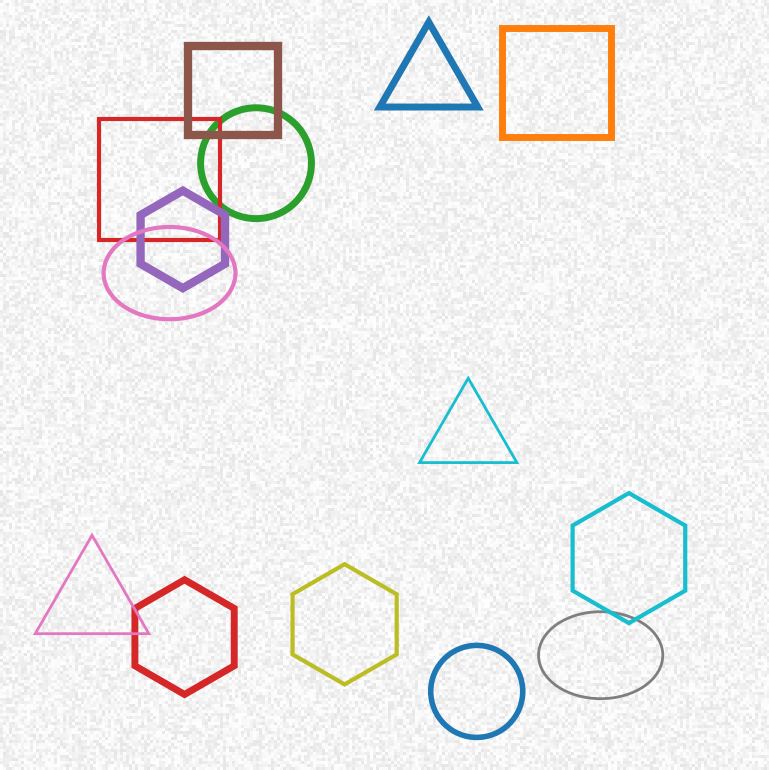[{"shape": "circle", "thickness": 2, "radius": 0.3, "center": [0.619, 0.102]}, {"shape": "triangle", "thickness": 2.5, "radius": 0.37, "center": [0.557, 0.898]}, {"shape": "square", "thickness": 2.5, "radius": 0.36, "center": [0.723, 0.893]}, {"shape": "circle", "thickness": 2.5, "radius": 0.36, "center": [0.333, 0.788]}, {"shape": "hexagon", "thickness": 2.5, "radius": 0.37, "center": [0.24, 0.173]}, {"shape": "square", "thickness": 1.5, "radius": 0.39, "center": [0.207, 0.767]}, {"shape": "hexagon", "thickness": 3, "radius": 0.32, "center": [0.237, 0.689]}, {"shape": "square", "thickness": 3, "radius": 0.29, "center": [0.303, 0.882]}, {"shape": "oval", "thickness": 1.5, "radius": 0.43, "center": [0.22, 0.645]}, {"shape": "triangle", "thickness": 1, "radius": 0.43, "center": [0.12, 0.22]}, {"shape": "oval", "thickness": 1, "radius": 0.4, "center": [0.78, 0.149]}, {"shape": "hexagon", "thickness": 1.5, "radius": 0.39, "center": [0.448, 0.189]}, {"shape": "triangle", "thickness": 1, "radius": 0.37, "center": [0.608, 0.436]}, {"shape": "hexagon", "thickness": 1.5, "radius": 0.42, "center": [0.817, 0.275]}]